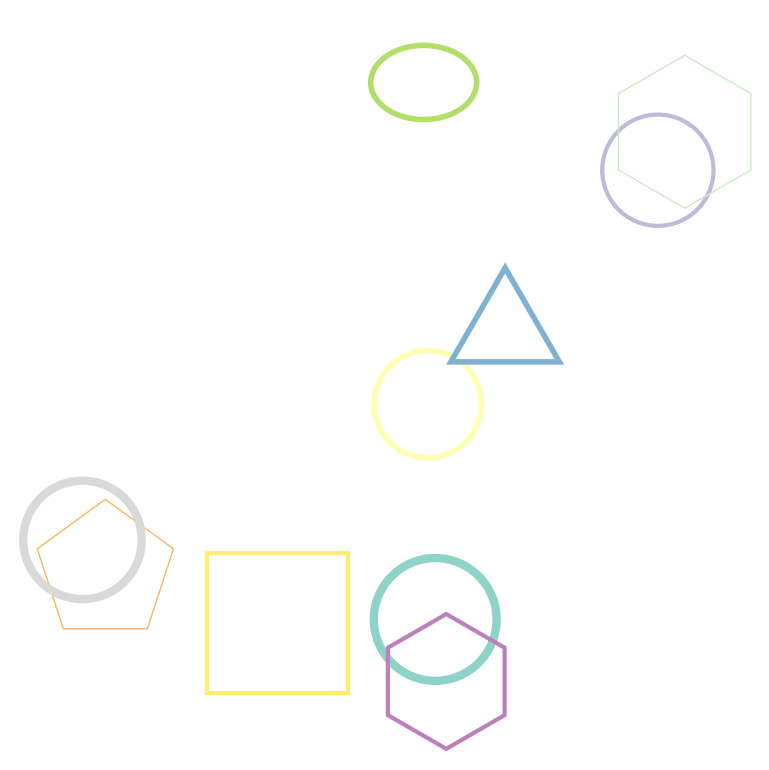[{"shape": "circle", "thickness": 3, "radius": 0.4, "center": [0.565, 0.196]}, {"shape": "circle", "thickness": 2, "radius": 0.35, "center": [0.556, 0.475]}, {"shape": "circle", "thickness": 1.5, "radius": 0.36, "center": [0.854, 0.779]}, {"shape": "triangle", "thickness": 2, "radius": 0.41, "center": [0.656, 0.571]}, {"shape": "pentagon", "thickness": 0.5, "radius": 0.46, "center": [0.137, 0.259]}, {"shape": "oval", "thickness": 2, "radius": 0.34, "center": [0.55, 0.893]}, {"shape": "circle", "thickness": 3, "radius": 0.38, "center": [0.107, 0.299]}, {"shape": "hexagon", "thickness": 1.5, "radius": 0.44, "center": [0.58, 0.115]}, {"shape": "hexagon", "thickness": 0.5, "radius": 0.5, "center": [0.889, 0.829]}, {"shape": "square", "thickness": 1.5, "radius": 0.46, "center": [0.361, 0.191]}]